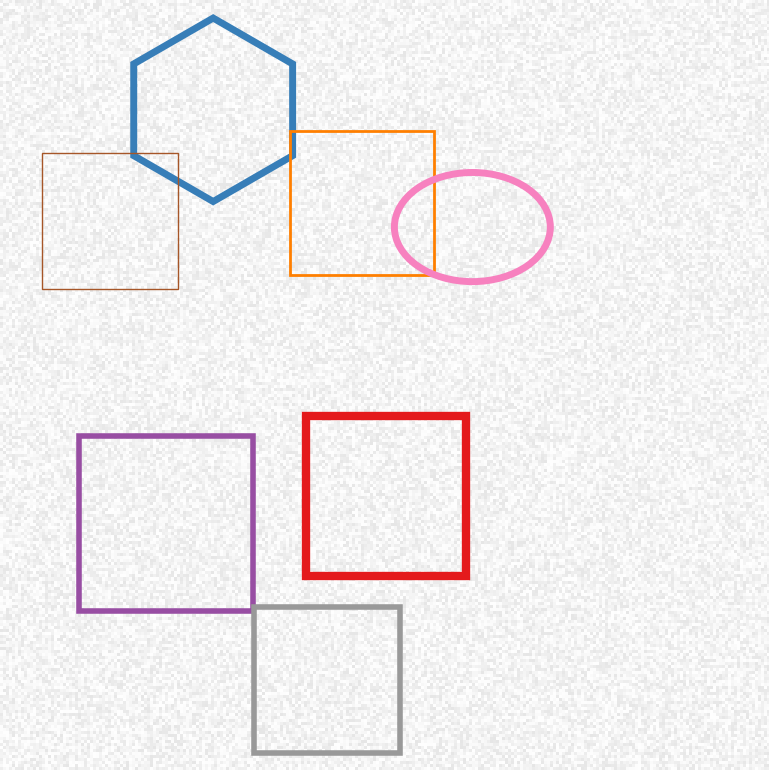[{"shape": "square", "thickness": 3, "radius": 0.52, "center": [0.502, 0.356]}, {"shape": "hexagon", "thickness": 2.5, "radius": 0.6, "center": [0.277, 0.857]}, {"shape": "square", "thickness": 2, "radius": 0.57, "center": [0.216, 0.32]}, {"shape": "square", "thickness": 1, "radius": 0.47, "center": [0.47, 0.737]}, {"shape": "square", "thickness": 0.5, "radius": 0.44, "center": [0.143, 0.713]}, {"shape": "oval", "thickness": 2.5, "radius": 0.51, "center": [0.613, 0.705]}, {"shape": "square", "thickness": 2, "radius": 0.47, "center": [0.425, 0.117]}]